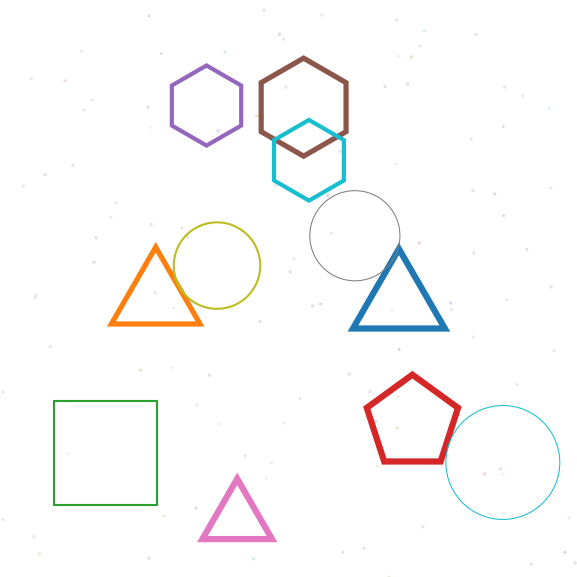[{"shape": "triangle", "thickness": 3, "radius": 0.46, "center": [0.691, 0.476]}, {"shape": "triangle", "thickness": 2.5, "radius": 0.44, "center": [0.27, 0.482]}, {"shape": "square", "thickness": 1, "radius": 0.45, "center": [0.183, 0.215]}, {"shape": "pentagon", "thickness": 3, "radius": 0.42, "center": [0.714, 0.267]}, {"shape": "hexagon", "thickness": 2, "radius": 0.35, "center": [0.358, 0.816]}, {"shape": "hexagon", "thickness": 2.5, "radius": 0.42, "center": [0.526, 0.814]}, {"shape": "triangle", "thickness": 3, "radius": 0.35, "center": [0.411, 0.1]}, {"shape": "circle", "thickness": 0.5, "radius": 0.39, "center": [0.615, 0.591]}, {"shape": "circle", "thickness": 1, "radius": 0.37, "center": [0.376, 0.539]}, {"shape": "hexagon", "thickness": 2, "radius": 0.35, "center": [0.535, 0.722]}, {"shape": "circle", "thickness": 0.5, "radius": 0.49, "center": [0.871, 0.198]}]